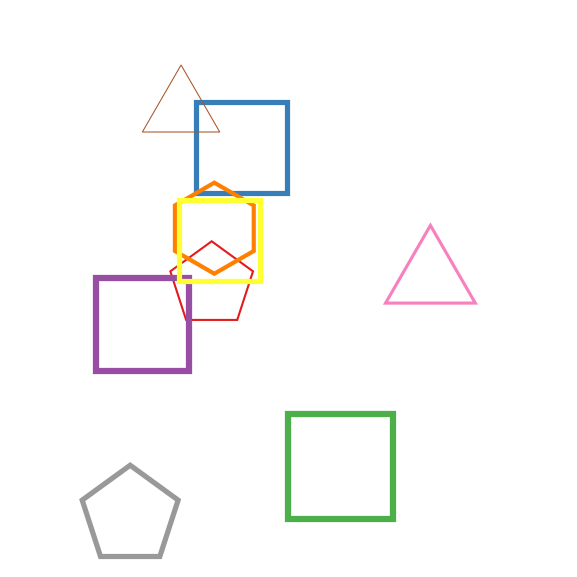[{"shape": "pentagon", "thickness": 1, "radius": 0.38, "center": [0.367, 0.506]}, {"shape": "square", "thickness": 2.5, "radius": 0.39, "center": [0.418, 0.744]}, {"shape": "square", "thickness": 3, "radius": 0.45, "center": [0.59, 0.191]}, {"shape": "square", "thickness": 3, "radius": 0.4, "center": [0.247, 0.437]}, {"shape": "hexagon", "thickness": 2, "radius": 0.39, "center": [0.371, 0.604]}, {"shape": "square", "thickness": 2.5, "radius": 0.35, "center": [0.381, 0.583]}, {"shape": "triangle", "thickness": 0.5, "radius": 0.39, "center": [0.314, 0.809]}, {"shape": "triangle", "thickness": 1.5, "radius": 0.45, "center": [0.745, 0.519]}, {"shape": "pentagon", "thickness": 2.5, "radius": 0.44, "center": [0.225, 0.106]}]